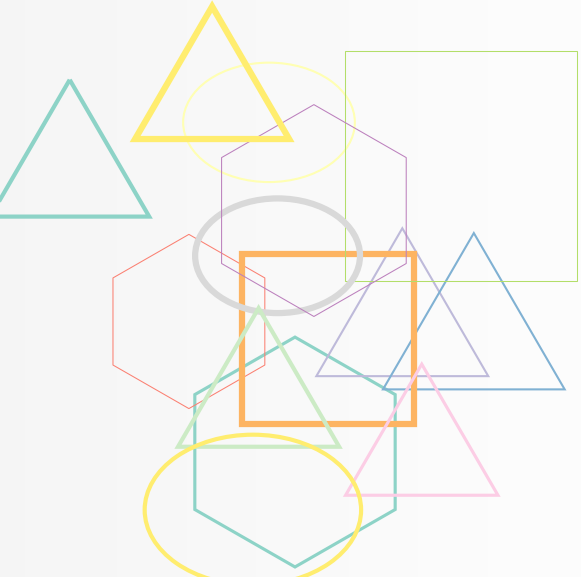[{"shape": "triangle", "thickness": 2, "radius": 0.79, "center": [0.12, 0.703]}, {"shape": "hexagon", "thickness": 1.5, "radius": 1.0, "center": [0.508, 0.216]}, {"shape": "oval", "thickness": 1, "radius": 0.74, "center": [0.463, 0.787]}, {"shape": "triangle", "thickness": 1, "radius": 0.85, "center": [0.692, 0.433]}, {"shape": "hexagon", "thickness": 0.5, "radius": 0.75, "center": [0.325, 0.442]}, {"shape": "triangle", "thickness": 1, "radius": 0.9, "center": [0.815, 0.415]}, {"shape": "square", "thickness": 3, "radius": 0.74, "center": [0.564, 0.412]}, {"shape": "square", "thickness": 0.5, "radius": 1.0, "center": [0.793, 0.712]}, {"shape": "triangle", "thickness": 1.5, "radius": 0.76, "center": [0.726, 0.217]}, {"shape": "oval", "thickness": 3, "radius": 0.71, "center": [0.478, 0.556]}, {"shape": "hexagon", "thickness": 0.5, "radius": 0.92, "center": [0.54, 0.635]}, {"shape": "triangle", "thickness": 2, "radius": 0.8, "center": [0.445, 0.306]}, {"shape": "oval", "thickness": 2, "radius": 0.93, "center": [0.435, 0.116]}, {"shape": "triangle", "thickness": 3, "radius": 0.76, "center": [0.365, 0.835]}]